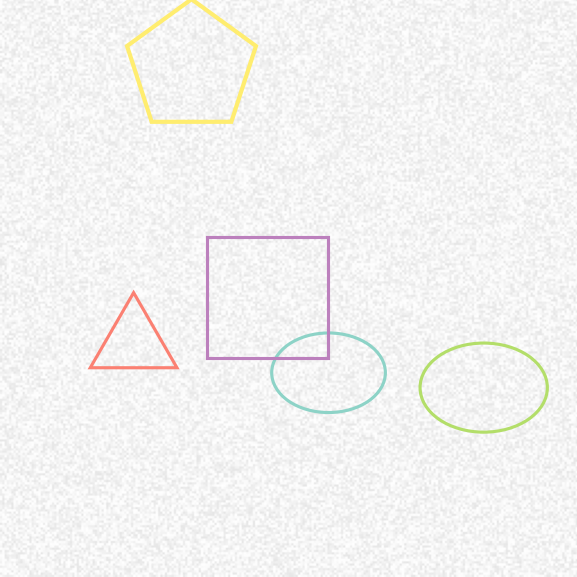[{"shape": "oval", "thickness": 1.5, "radius": 0.49, "center": [0.569, 0.354]}, {"shape": "triangle", "thickness": 1.5, "radius": 0.43, "center": [0.231, 0.406]}, {"shape": "oval", "thickness": 1.5, "radius": 0.55, "center": [0.838, 0.328]}, {"shape": "square", "thickness": 1.5, "radius": 0.52, "center": [0.463, 0.484]}, {"shape": "pentagon", "thickness": 2, "radius": 0.59, "center": [0.332, 0.883]}]